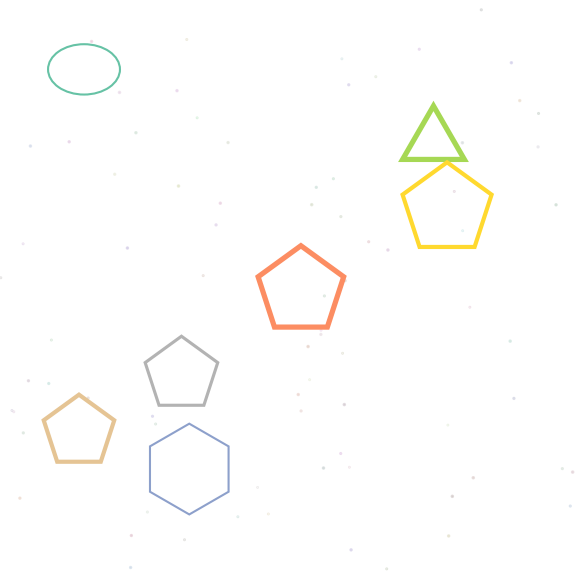[{"shape": "oval", "thickness": 1, "radius": 0.31, "center": [0.145, 0.879]}, {"shape": "pentagon", "thickness": 2.5, "radius": 0.39, "center": [0.521, 0.496]}, {"shape": "hexagon", "thickness": 1, "radius": 0.39, "center": [0.328, 0.187]}, {"shape": "triangle", "thickness": 2.5, "radius": 0.31, "center": [0.751, 0.754]}, {"shape": "pentagon", "thickness": 2, "radius": 0.41, "center": [0.774, 0.637]}, {"shape": "pentagon", "thickness": 2, "radius": 0.32, "center": [0.137, 0.252]}, {"shape": "pentagon", "thickness": 1.5, "radius": 0.33, "center": [0.314, 0.351]}]